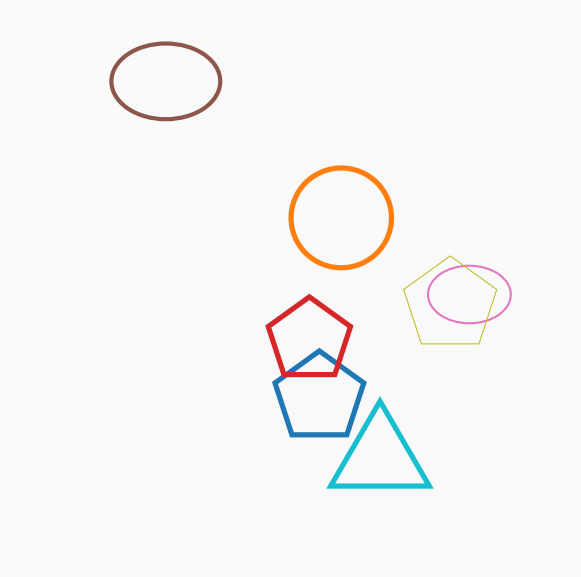[{"shape": "pentagon", "thickness": 2.5, "radius": 0.4, "center": [0.549, 0.311]}, {"shape": "circle", "thickness": 2.5, "radius": 0.43, "center": [0.587, 0.622]}, {"shape": "pentagon", "thickness": 2.5, "radius": 0.37, "center": [0.532, 0.411]}, {"shape": "oval", "thickness": 2, "radius": 0.47, "center": [0.285, 0.858]}, {"shape": "oval", "thickness": 1, "radius": 0.36, "center": [0.808, 0.489]}, {"shape": "pentagon", "thickness": 0.5, "radius": 0.42, "center": [0.775, 0.472]}, {"shape": "triangle", "thickness": 2.5, "radius": 0.49, "center": [0.654, 0.206]}]